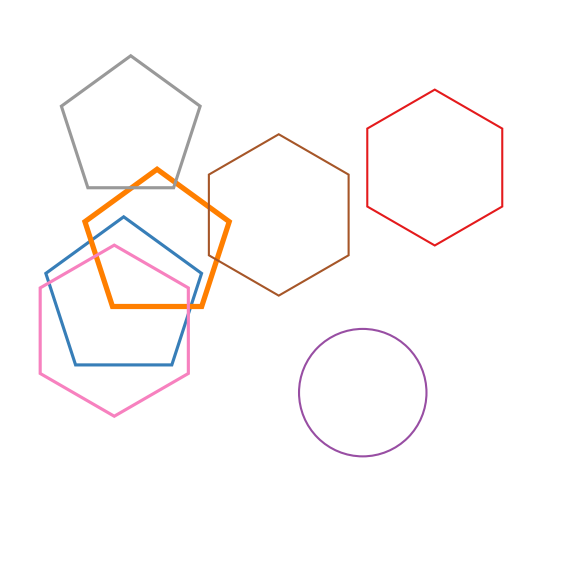[{"shape": "hexagon", "thickness": 1, "radius": 0.67, "center": [0.753, 0.709]}, {"shape": "pentagon", "thickness": 1.5, "radius": 0.71, "center": [0.214, 0.482]}, {"shape": "circle", "thickness": 1, "radius": 0.55, "center": [0.628, 0.319]}, {"shape": "pentagon", "thickness": 2.5, "radius": 0.66, "center": [0.272, 0.575]}, {"shape": "hexagon", "thickness": 1, "radius": 0.7, "center": [0.483, 0.627]}, {"shape": "hexagon", "thickness": 1.5, "radius": 0.74, "center": [0.198, 0.427]}, {"shape": "pentagon", "thickness": 1.5, "radius": 0.63, "center": [0.226, 0.776]}]